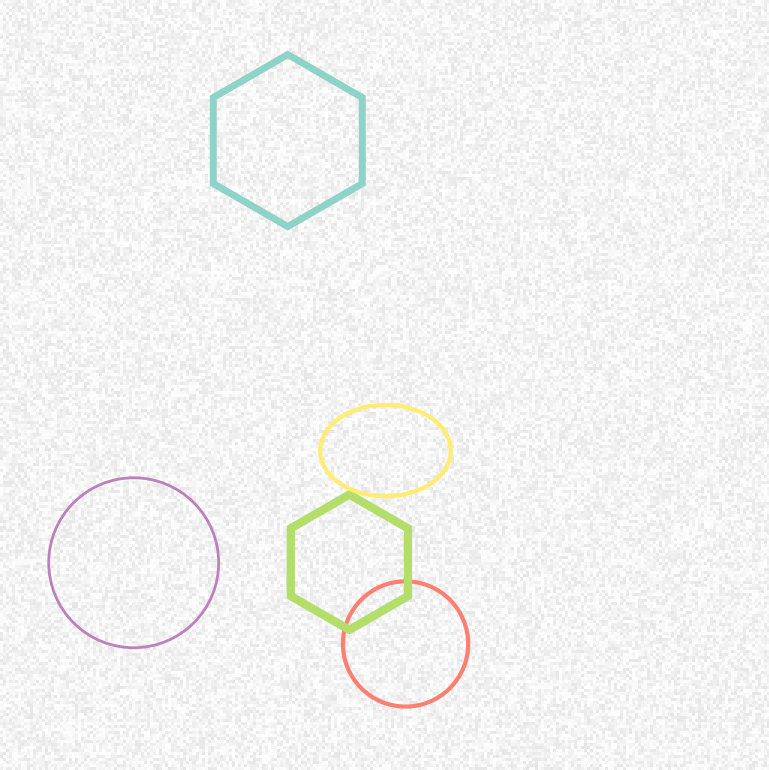[{"shape": "hexagon", "thickness": 2.5, "radius": 0.56, "center": [0.374, 0.817]}, {"shape": "circle", "thickness": 1.5, "radius": 0.41, "center": [0.527, 0.164]}, {"shape": "hexagon", "thickness": 3, "radius": 0.44, "center": [0.454, 0.27]}, {"shape": "circle", "thickness": 1, "radius": 0.55, "center": [0.174, 0.269]}, {"shape": "oval", "thickness": 1.5, "radius": 0.42, "center": [0.501, 0.415]}]